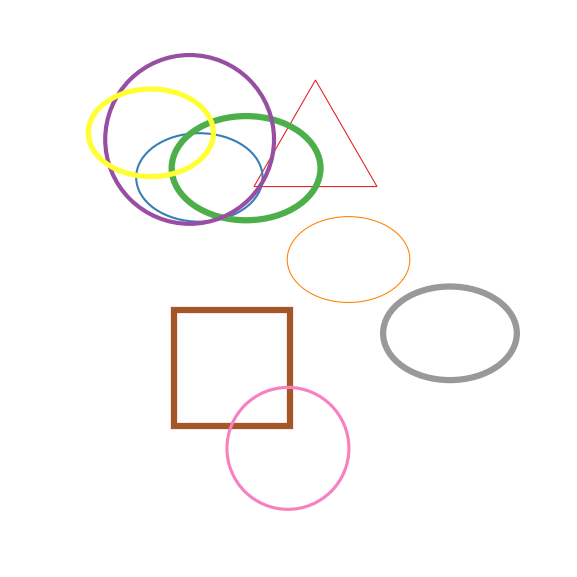[{"shape": "triangle", "thickness": 0.5, "radius": 0.61, "center": [0.546, 0.738]}, {"shape": "oval", "thickness": 1, "radius": 0.55, "center": [0.345, 0.692]}, {"shape": "oval", "thickness": 3, "radius": 0.64, "center": [0.426, 0.708]}, {"shape": "circle", "thickness": 2, "radius": 0.73, "center": [0.328, 0.758]}, {"shape": "oval", "thickness": 0.5, "radius": 0.53, "center": [0.604, 0.55]}, {"shape": "oval", "thickness": 2.5, "radius": 0.54, "center": [0.261, 0.769]}, {"shape": "square", "thickness": 3, "radius": 0.5, "center": [0.402, 0.361]}, {"shape": "circle", "thickness": 1.5, "radius": 0.53, "center": [0.499, 0.223]}, {"shape": "oval", "thickness": 3, "radius": 0.58, "center": [0.779, 0.422]}]